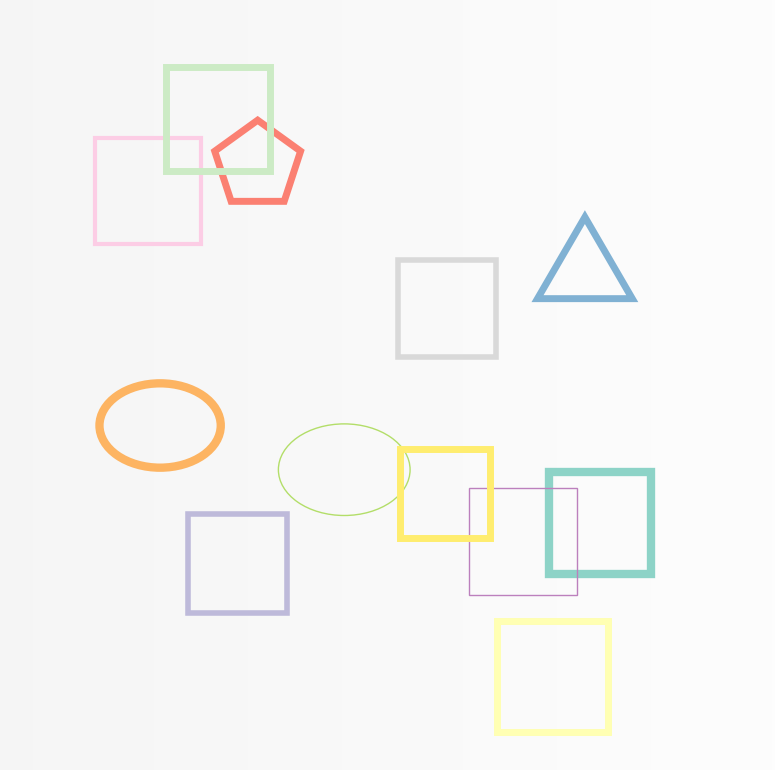[{"shape": "square", "thickness": 3, "radius": 0.33, "center": [0.774, 0.321]}, {"shape": "square", "thickness": 2.5, "radius": 0.36, "center": [0.713, 0.122]}, {"shape": "square", "thickness": 2, "radius": 0.32, "center": [0.307, 0.268]}, {"shape": "pentagon", "thickness": 2.5, "radius": 0.29, "center": [0.332, 0.786]}, {"shape": "triangle", "thickness": 2.5, "radius": 0.35, "center": [0.755, 0.647]}, {"shape": "oval", "thickness": 3, "radius": 0.39, "center": [0.207, 0.447]}, {"shape": "oval", "thickness": 0.5, "radius": 0.42, "center": [0.444, 0.39]}, {"shape": "square", "thickness": 1.5, "radius": 0.34, "center": [0.191, 0.752]}, {"shape": "square", "thickness": 2, "radius": 0.31, "center": [0.577, 0.599]}, {"shape": "square", "thickness": 0.5, "radius": 0.35, "center": [0.675, 0.297]}, {"shape": "square", "thickness": 2.5, "radius": 0.33, "center": [0.282, 0.845]}, {"shape": "square", "thickness": 2.5, "radius": 0.29, "center": [0.575, 0.359]}]